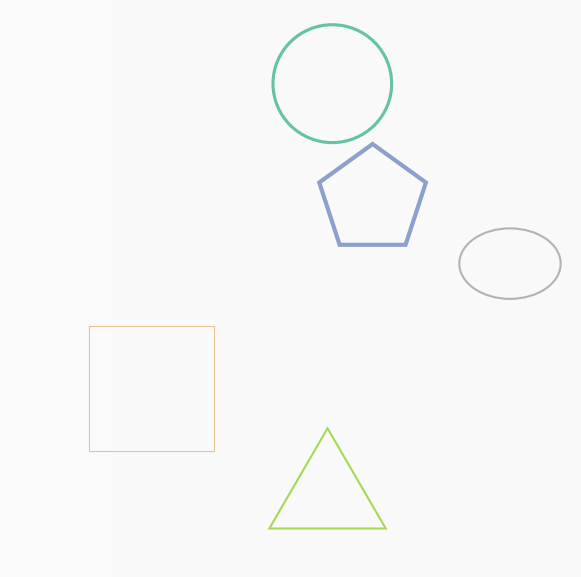[{"shape": "circle", "thickness": 1.5, "radius": 0.51, "center": [0.572, 0.854]}, {"shape": "pentagon", "thickness": 2, "radius": 0.48, "center": [0.641, 0.653]}, {"shape": "triangle", "thickness": 1, "radius": 0.58, "center": [0.564, 0.142]}, {"shape": "square", "thickness": 0.5, "radius": 0.54, "center": [0.26, 0.326]}, {"shape": "oval", "thickness": 1, "radius": 0.44, "center": [0.877, 0.543]}]